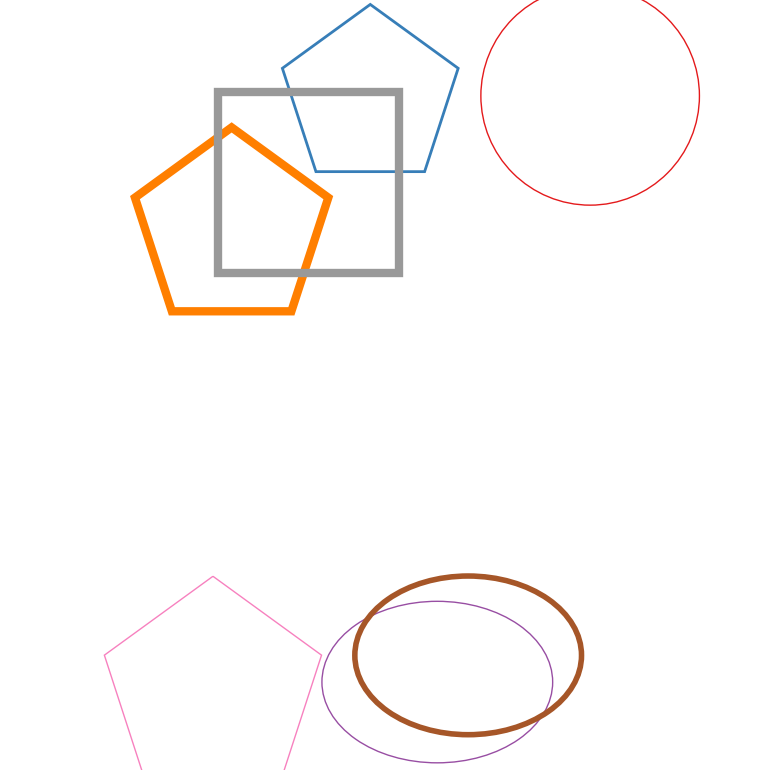[{"shape": "circle", "thickness": 0.5, "radius": 0.71, "center": [0.766, 0.875]}, {"shape": "pentagon", "thickness": 1, "radius": 0.6, "center": [0.481, 0.874]}, {"shape": "oval", "thickness": 0.5, "radius": 0.75, "center": [0.568, 0.114]}, {"shape": "pentagon", "thickness": 3, "radius": 0.66, "center": [0.301, 0.703]}, {"shape": "oval", "thickness": 2, "radius": 0.74, "center": [0.608, 0.149]}, {"shape": "pentagon", "thickness": 0.5, "radius": 0.74, "center": [0.277, 0.103]}, {"shape": "square", "thickness": 3, "radius": 0.59, "center": [0.401, 0.763]}]